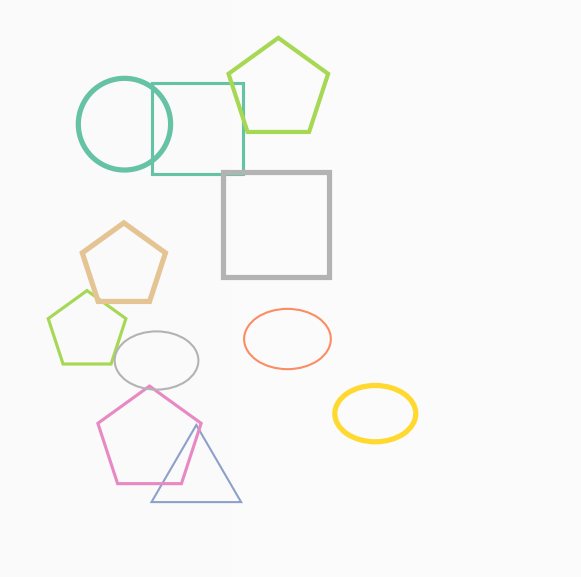[{"shape": "circle", "thickness": 2.5, "radius": 0.4, "center": [0.214, 0.784]}, {"shape": "square", "thickness": 1.5, "radius": 0.39, "center": [0.34, 0.777]}, {"shape": "oval", "thickness": 1, "radius": 0.37, "center": [0.495, 0.412]}, {"shape": "triangle", "thickness": 1, "radius": 0.45, "center": [0.338, 0.174]}, {"shape": "pentagon", "thickness": 1.5, "radius": 0.47, "center": [0.257, 0.237]}, {"shape": "pentagon", "thickness": 1.5, "radius": 0.35, "center": [0.15, 0.426]}, {"shape": "pentagon", "thickness": 2, "radius": 0.45, "center": [0.479, 0.844]}, {"shape": "oval", "thickness": 2.5, "radius": 0.35, "center": [0.646, 0.283]}, {"shape": "pentagon", "thickness": 2.5, "radius": 0.38, "center": [0.213, 0.538]}, {"shape": "oval", "thickness": 1, "radius": 0.36, "center": [0.269, 0.375]}, {"shape": "square", "thickness": 2.5, "radius": 0.45, "center": [0.475, 0.61]}]